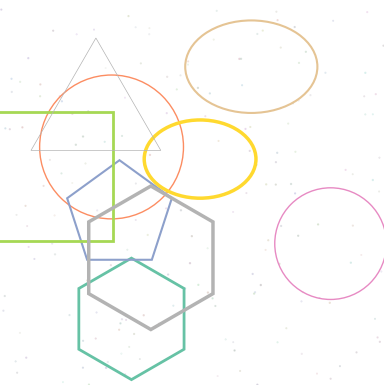[{"shape": "hexagon", "thickness": 2, "radius": 0.79, "center": [0.341, 0.172]}, {"shape": "circle", "thickness": 1, "radius": 0.93, "center": [0.29, 0.618]}, {"shape": "pentagon", "thickness": 1.5, "radius": 0.71, "center": [0.31, 0.441]}, {"shape": "circle", "thickness": 1, "radius": 0.73, "center": [0.859, 0.367]}, {"shape": "square", "thickness": 2, "radius": 0.84, "center": [0.125, 0.541]}, {"shape": "oval", "thickness": 2.5, "radius": 0.73, "center": [0.52, 0.587]}, {"shape": "oval", "thickness": 1.5, "radius": 0.86, "center": [0.653, 0.827]}, {"shape": "triangle", "thickness": 0.5, "radius": 0.97, "center": [0.249, 0.707]}, {"shape": "hexagon", "thickness": 2.5, "radius": 0.93, "center": [0.392, 0.33]}]